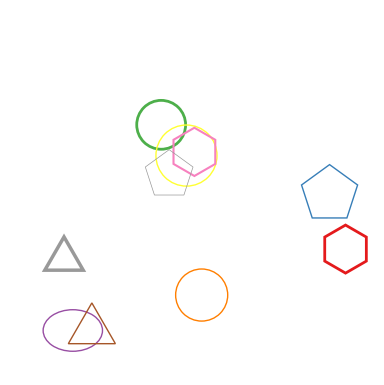[{"shape": "hexagon", "thickness": 2, "radius": 0.31, "center": [0.897, 0.353]}, {"shape": "pentagon", "thickness": 1, "radius": 0.38, "center": [0.856, 0.496]}, {"shape": "circle", "thickness": 2, "radius": 0.32, "center": [0.419, 0.676]}, {"shape": "oval", "thickness": 1, "radius": 0.39, "center": [0.189, 0.142]}, {"shape": "circle", "thickness": 1, "radius": 0.34, "center": [0.524, 0.234]}, {"shape": "circle", "thickness": 1, "radius": 0.4, "center": [0.484, 0.596]}, {"shape": "triangle", "thickness": 1, "radius": 0.35, "center": [0.239, 0.143]}, {"shape": "hexagon", "thickness": 1.5, "radius": 0.31, "center": [0.505, 0.606]}, {"shape": "pentagon", "thickness": 0.5, "radius": 0.33, "center": [0.439, 0.546]}, {"shape": "triangle", "thickness": 2.5, "radius": 0.29, "center": [0.166, 0.327]}]